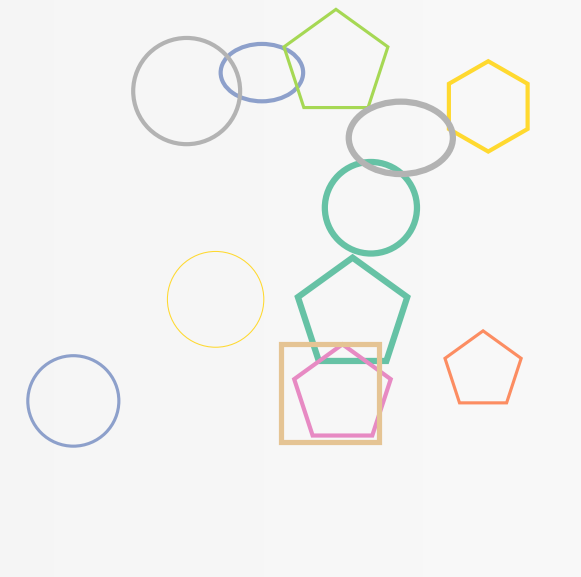[{"shape": "circle", "thickness": 3, "radius": 0.4, "center": [0.638, 0.639]}, {"shape": "pentagon", "thickness": 3, "radius": 0.49, "center": [0.607, 0.454]}, {"shape": "pentagon", "thickness": 1.5, "radius": 0.34, "center": [0.831, 0.357]}, {"shape": "oval", "thickness": 2, "radius": 0.35, "center": [0.451, 0.873]}, {"shape": "circle", "thickness": 1.5, "radius": 0.39, "center": [0.126, 0.305]}, {"shape": "pentagon", "thickness": 2, "radius": 0.44, "center": [0.589, 0.316]}, {"shape": "pentagon", "thickness": 1.5, "radius": 0.47, "center": [0.578, 0.889]}, {"shape": "circle", "thickness": 0.5, "radius": 0.41, "center": [0.371, 0.481]}, {"shape": "hexagon", "thickness": 2, "radius": 0.39, "center": [0.84, 0.815]}, {"shape": "square", "thickness": 2.5, "radius": 0.42, "center": [0.568, 0.319]}, {"shape": "oval", "thickness": 3, "radius": 0.45, "center": [0.69, 0.76]}, {"shape": "circle", "thickness": 2, "radius": 0.46, "center": [0.321, 0.841]}]